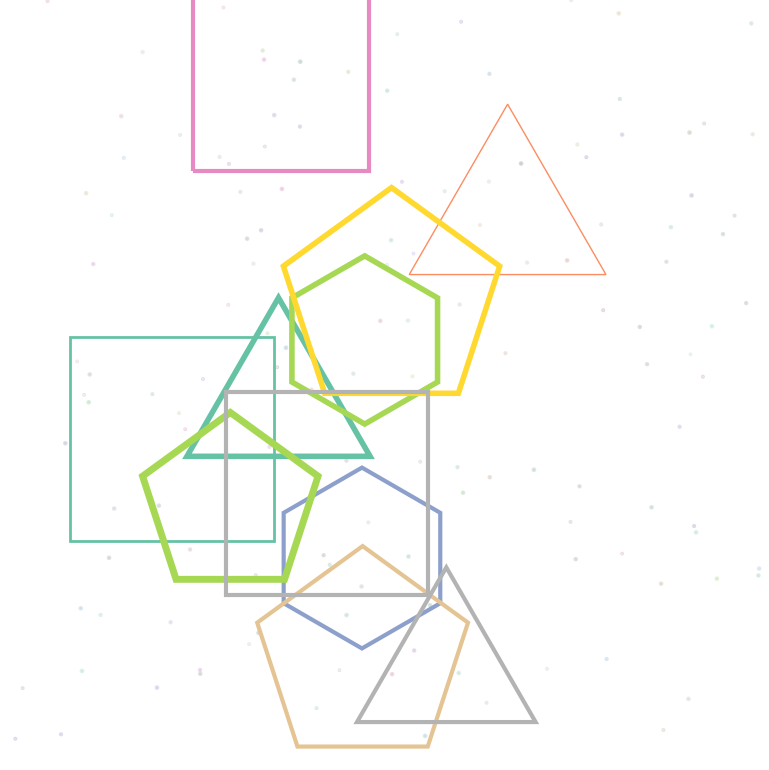[{"shape": "triangle", "thickness": 2, "radius": 0.69, "center": [0.362, 0.476]}, {"shape": "square", "thickness": 1, "radius": 0.66, "center": [0.224, 0.43]}, {"shape": "triangle", "thickness": 0.5, "radius": 0.74, "center": [0.659, 0.717]}, {"shape": "hexagon", "thickness": 1.5, "radius": 0.59, "center": [0.47, 0.275]}, {"shape": "square", "thickness": 1.5, "radius": 0.57, "center": [0.365, 0.892]}, {"shape": "hexagon", "thickness": 2, "radius": 0.55, "center": [0.474, 0.558]}, {"shape": "pentagon", "thickness": 2.5, "radius": 0.6, "center": [0.299, 0.345]}, {"shape": "pentagon", "thickness": 2, "radius": 0.74, "center": [0.508, 0.609]}, {"shape": "pentagon", "thickness": 1.5, "radius": 0.72, "center": [0.471, 0.147]}, {"shape": "triangle", "thickness": 1.5, "radius": 0.67, "center": [0.58, 0.129]}, {"shape": "square", "thickness": 1.5, "radius": 0.66, "center": [0.425, 0.359]}]